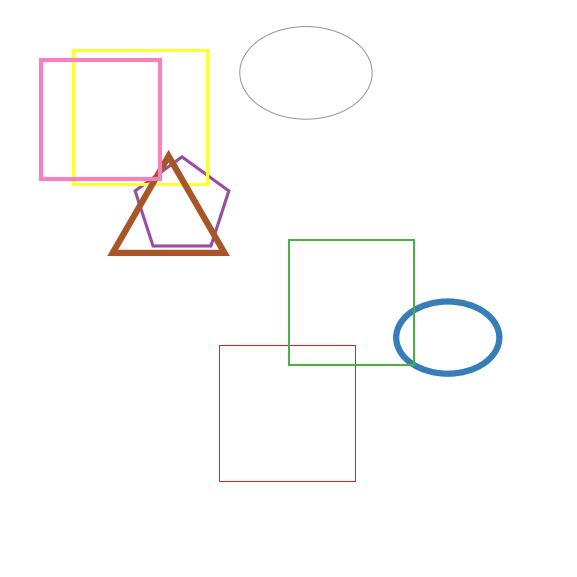[{"shape": "square", "thickness": 0.5, "radius": 0.59, "center": [0.497, 0.284]}, {"shape": "oval", "thickness": 3, "radius": 0.45, "center": [0.775, 0.415]}, {"shape": "square", "thickness": 1, "radius": 0.54, "center": [0.609, 0.476]}, {"shape": "pentagon", "thickness": 1.5, "radius": 0.43, "center": [0.315, 0.642]}, {"shape": "square", "thickness": 1.5, "radius": 0.58, "center": [0.243, 0.797]}, {"shape": "triangle", "thickness": 3, "radius": 0.56, "center": [0.292, 0.617]}, {"shape": "square", "thickness": 2, "radius": 0.52, "center": [0.174, 0.793]}, {"shape": "oval", "thickness": 0.5, "radius": 0.57, "center": [0.53, 0.873]}]